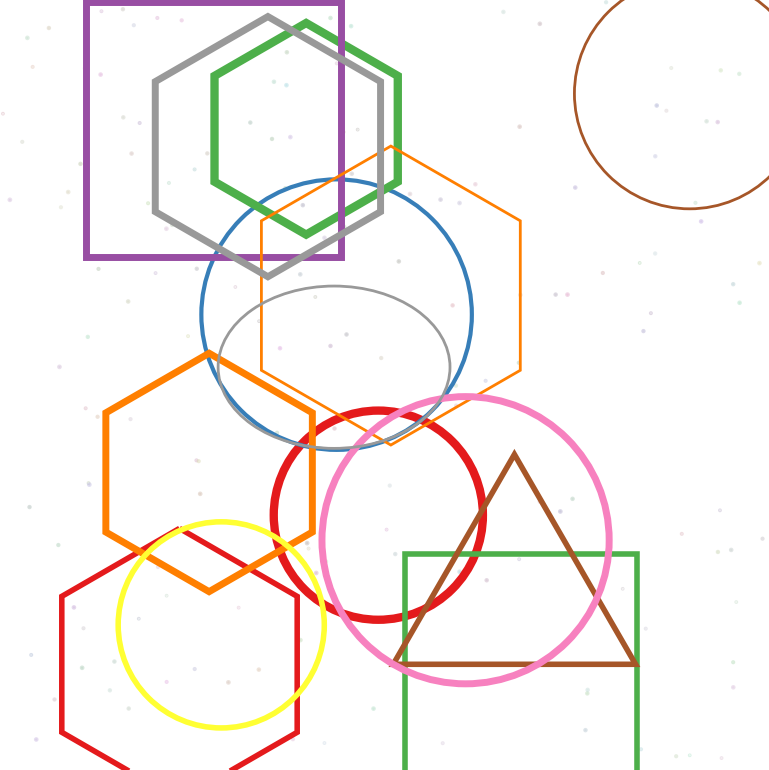[{"shape": "hexagon", "thickness": 2, "radius": 0.88, "center": [0.233, 0.137]}, {"shape": "circle", "thickness": 3, "radius": 0.68, "center": [0.491, 0.331]}, {"shape": "circle", "thickness": 1.5, "radius": 0.88, "center": [0.437, 0.591]}, {"shape": "square", "thickness": 2, "radius": 0.75, "center": [0.677, 0.13]}, {"shape": "hexagon", "thickness": 3, "radius": 0.69, "center": [0.398, 0.833]}, {"shape": "square", "thickness": 2.5, "radius": 0.83, "center": [0.277, 0.832]}, {"shape": "hexagon", "thickness": 1, "radius": 0.97, "center": [0.508, 0.616]}, {"shape": "hexagon", "thickness": 2.5, "radius": 0.77, "center": [0.272, 0.386]}, {"shape": "circle", "thickness": 2, "radius": 0.67, "center": [0.287, 0.188]}, {"shape": "triangle", "thickness": 2, "radius": 0.91, "center": [0.668, 0.228]}, {"shape": "circle", "thickness": 1, "radius": 0.75, "center": [0.896, 0.878]}, {"shape": "circle", "thickness": 2.5, "radius": 0.93, "center": [0.605, 0.298]}, {"shape": "hexagon", "thickness": 2.5, "radius": 0.84, "center": [0.348, 0.81]}, {"shape": "oval", "thickness": 1, "radius": 0.75, "center": [0.434, 0.523]}]